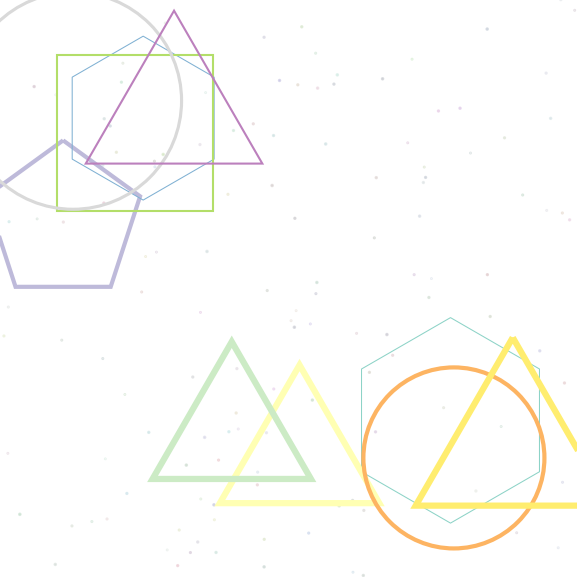[{"shape": "hexagon", "thickness": 0.5, "radius": 0.89, "center": [0.78, 0.271]}, {"shape": "triangle", "thickness": 3, "radius": 0.8, "center": [0.519, 0.208]}, {"shape": "pentagon", "thickness": 2, "radius": 0.7, "center": [0.109, 0.616]}, {"shape": "hexagon", "thickness": 0.5, "radius": 0.71, "center": [0.248, 0.795]}, {"shape": "circle", "thickness": 2, "radius": 0.78, "center": [0.786, 0.206]}, {"shape": "square", "thickness": 1, "radius": 0.68, "center": [0.234, 0.768]}, {"shape": "circle", "thickness": 1.5, "radius": 0.94, "center": [0.126, 0.825]}, {"shape": "triangle", "thickness": 1, "radius": 0.88, "center": [0.301, 0.804]}, {"shape": "triangle", "thickness": 3, "radius": 0.79, "center": [0.401, 0.249]}, {"shape": "triangle", "thickness": 3, "radius": 0.97, "center": [0.888, 0.221]}]